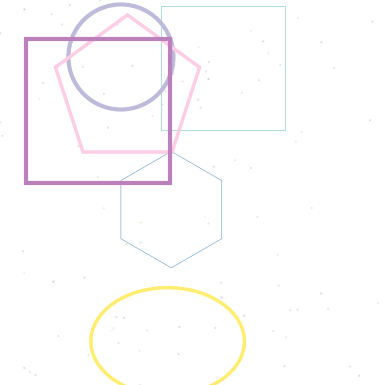[{"shape": "square", "thickness": 0.5, "radius": 0.81, "center": [0.58, 0.823]}, {"shape": "circle", "thickness": 3, "radius": 0.68, "center": [0.314, 0.852]}, {"shape": "hexagon", "thickness": 0.5, "radius": 0.76, "center": [0.445, 0.455]}, {"shape": "pentagon", "thickness": 2.5, "radius": 0.98, "center": [0.331, 0.764]}, {"shape": "square", "thickness": 3, "radius": 0.93, "center": [0.255, 0.711]}, {"shape": "oval", "thickness": 2.5, "radius": 1.0, "center": [0.435, 0.113]}]